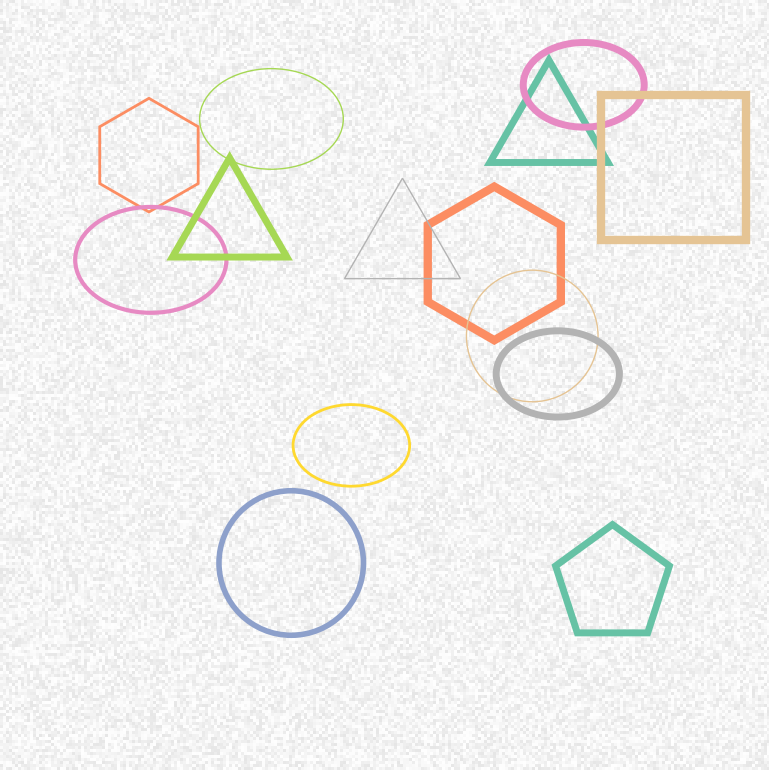[{"shape": "pentagon", "thickness": 2.5, "radius": 0.39, "center": [0.795, 0.241]}, {"shape": "triangle", "thickness": 2.5, "radius": 0.44, "center": [0.713, 0.833]}, {"shape": "hexagon", "thickness": 3, "radius": 0.5, "center": [0.642, 0.658]}, {"shape": "hexagon", "thickness": 1, "radius": 0.37, "center": [0.193, 0.799]}, {"shape": "circle", "thickness": 2, "radius": 0.47, "center": [0.378, 0.269]}, {"shape": "oval", "thickness": 1.5, "radius": 0.49, "center": [0.196, 0.663]}, {"shape": "oval", "thickness": 2.5, "radius": 0.39, "center": [0.758, 0.89]}, {"shape": "triangle", "thickness": 2.5, "radius": 0.43, "center": [0.298, 0.709]}, {"shape": "oval", "thickness": 0.5, "radius": 0.47, "center": [0.353, 0.846]}, {"shape": "oval", "thickness": 1, "radius": 0.38, "center": [0.456, 0.422]}, {"shape": "square", "thickness": 3, "radius": 0.47, "center": [0.875, 0.783]}, {"shape": "circle", "thickness": 0.5, "radius": 0.43, "center": [0.691, 0.564]}, {"shape": "oval", "thickness": 2.5, "radius": 0.4, "center": [0.724, 0.514]}, {"shape": "triangle", "thickness": 0.5, "radius": 0.43, "center": [0.523, 0.682]}]